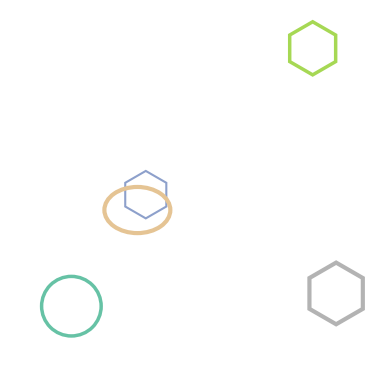[{"shape": "circle", "thickness": 2.5, "radius": 0.39, "center": [0.185, 0.205]}, {"shape": "hexagon", "thickness": 1.5, "radius": 0.31, "center": [0.379, 0.494]}, {"shape": "hexagon", "thickness": 2.5, "radius": 0.34, "center": [0.812, 0.874]}, {"shape": "oval", "thickness": 3, "radius": 0.43, "center": [0.357, 0.454]}, {"shape": "hexagon", "thickness": 3, "radius": 0.4, "center": [0.873, 0.238]}]